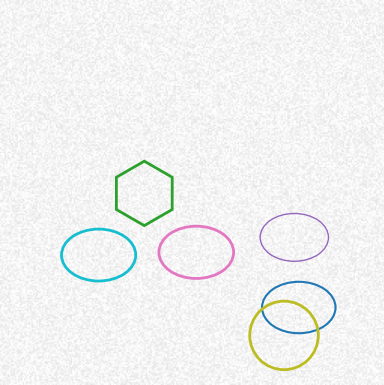[{"shape": "oval", "thickness": 1.5, "radius": 0.48, "center": [0.776, 0.201]}, {"shape": "hexagon", "thickness": 2, "radius": 0.42, "center": [0.375, 0.498]}, {"shape": "oval", "thickness": 1, "radius": 0.44, "center": [0.764, 0.383]}, {"shape": "oval", "thickness": 2, "radius": 0.48, "center": [0.51, 0.345]}, {"shape": "circle", "thickness": 2, "radius": 0.44, "center": [0.738, 0.129]}, {"shape": "oval", "thickness": 2, "radius": 0.48, "center": [0.256, 0.338]}]